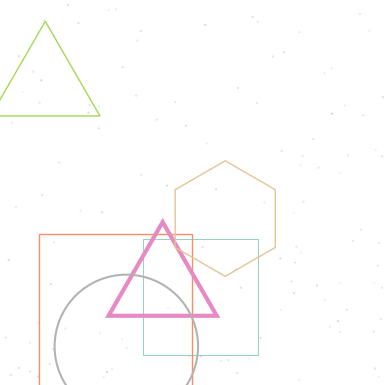[{"shape": "square", "thickness": 0.5, "radius": 0.75, "center": [0.521, 0.228]}, {"shape": "square", "thickness": 1, "radius": 0.99, "center": [0.3, 0.193]}, {"shape": "triangle", "thickness": 3, "radius": 0.81, "center": [0.422, 0.261]}, {"shape": "triangle", "thickness": 1, "radius": 0.82, "center": [0.118, 0.781]}, {"shape": "hexagon", "thickness": 1, "radius": 0.75, "center": [0.585, 0.432]}, {"shape": "circle", "thickness": 1.5, "radius": 0.93, "center": [0.328, 0.1]}]